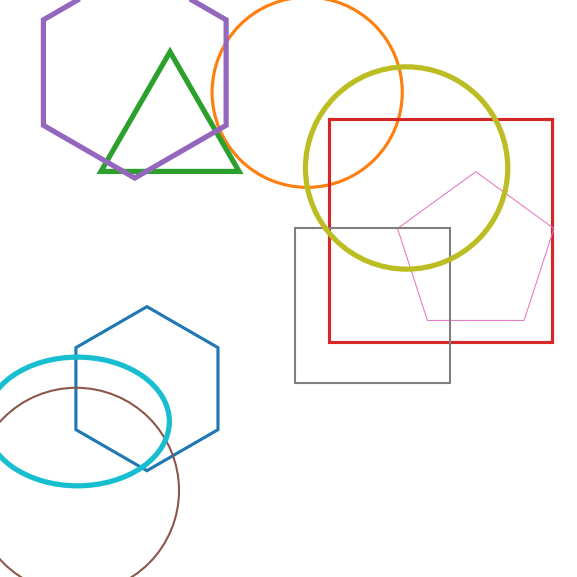[{"shape": "hexagon", "thickness": 1.5, "radius": 0.71, "center": [0.254, 0.326]}, {"shape": "circle", "thickness": 1.5, "radius": 0.82, "center": [0.532, 0.839]}, {"shape": "triangle", "thickness": 2.5, "radius": 0.69, "center": [0.294, 0.771]}, {"shape": "square", "thickness": 1.5, "radius": 0.97, "center": [0.763, 0.6]}, {"shape": "hexagon", "thickness": 2.5, "radius": 0.91, "center": [0.233, 0.873]}, {"shape": "circle", "thickness": 1, "radius": 0.89, "center": [0.132, 0.15]}, {"shape": "pentagon", "thickness": 0.5, "radius": 0.71, "center": [0.824, 0.559]}, {"shape": "square", "thickness": 1, "radius": 0.67, "center": [0.645, 0.47]}, {"shape": "circle", "thickness": 2.5, "radius": 0.88, "center": [0.704, 0.708]}, {"shape": "oval", "thickness": 2.5, "radius": 0.8, "center": [0.134, 0.269]}]